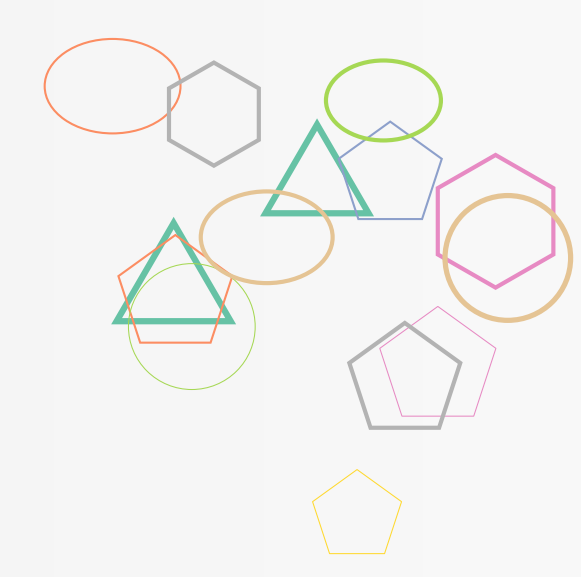[{"shape": "triangle", "thickness": 3, "radius": 0.51, "center": [0.545, 0.681]}, {"shape": "triangle", "thickness": 3, "radius": 0.57, "center": [0.299, 0.5]}, {"shape": "pentagon", "thickness": 1, "radius": 0.52, "center": [0.302, 0.489]}, {"shape": "oval", "thickness": 1, "radius": 0.58, "center": [0.194, 0.85]}, {"shape": "pentagon", "thickness": 1, "radius": 0.47, "center": [0.671, 0.695]}, {"shape": "pentagon", "thickness": 0.5, "radius": 0.53, "center": [0.753, 0.363]}, {"shape": "hexagon", "thickness": 2, "radius": 0.57, "center": [0.853, 0.616]}, {"shape": "circle", "thickness": 0.5, "radius": 0.55, "center": [0.33, 0.434]}, {"shape": "oval", "thickness": 2, "radius": 0.49, "center": [0.66, 0.825]}, {"shape": "pentagon", "thickness": 0.5, "radius": 0.4, "center": [0.614, 0.106]}, {"shape": "circle", "thickness": 2.5, "radius": 0.54, "center": [0.874, 0.552]}, {"shape": "oval", "thickness": 2, "radius": 0.57, "center": [0.459, 0.588]}, {"shape": "pentagon", "thickness": 2, "radius": 0.5, "center": [0.696, 0.34]}, {"shape": "hexagon", "thickness": 2, "radius": 0.45, "center": [0.368, 0.802]}]